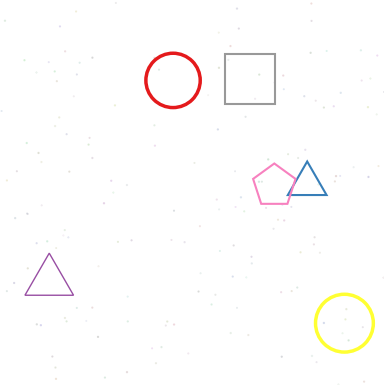[{"shape": "circle", "thickness": 2.5, "radius": 0.35, "center": [0.449, 0.791]}, {"shape": "triangle", "thickness": 1.5, "radius": 0.29, "center": [0.798, 0.522]}, {"shape": "triangle", "thickness": 1, "radius": 0.36, "center": [0.128, 0.27]}, {"shape": "circle", "thickness": 2.5, "radius": 0.38, "center": [0.895, 0.161]}, {"shape": "pentagon", "thickness": 1.5, "radius": 0.29, "center": [0.713, 0.517]}, {"shape": "square", "thickness": 1.5, "radius": 0.33, "center": [0.648, 0.796]}]